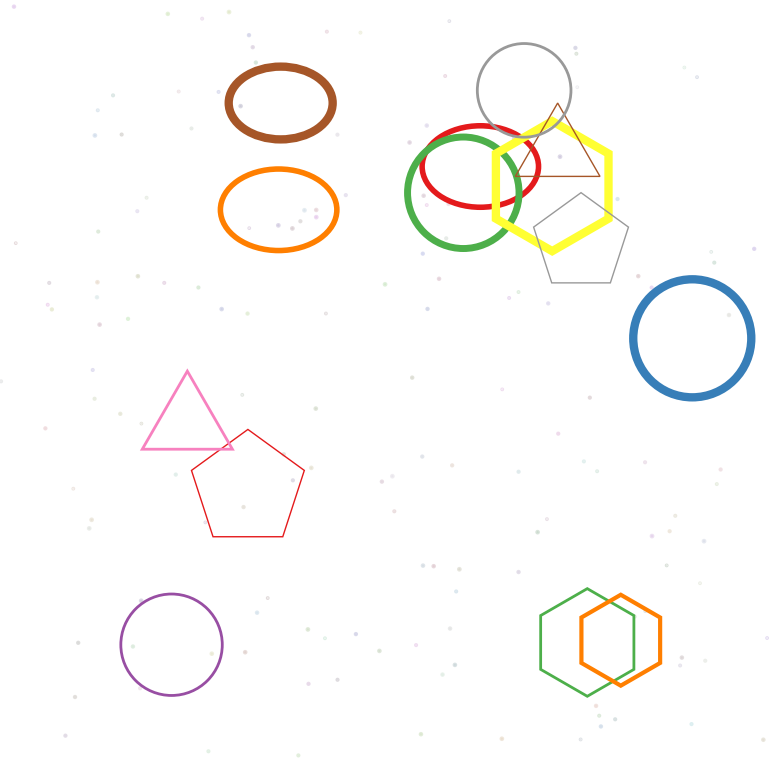[{"shape": "pentagon", "thickness": 0.5, "radius": 0.39, "center": [0.322, 0.365]}, {"shape": "oval", "thickness": 2, "radius": 0.38, "center": [0.624, 0.784]}, {"shape": "circle", "thickness": 3, "radius": 0.38, "center": [0.899, 0.561]}, {"shape": "circle", "thickness": 2.5, "radius": 0.36, "center": [0.602, 0.75]}, {"shape": "hexagon", "thickness": 1, "radius": 0.35, "center": [0.763, 0.166]}, {"shape": "circle", "thickness": 1, "radius": 0.33, "center": [0.223, 0.163]}, {"shape": "hexagon", "thickness": 1.5, "radius": 0.3, "center": [0.806, 0.169]}, {"shape": "oval", "thickness": 2, "radius": 0.38, "center": [0.362, 0.728]}, {"shape": "hexagon", "thickness": 3, "radius": 0.42, "center": [0.717, 0.758]}, {"shape": "triangle", "thickness": 0.5, "radius": 0.32, "center": [0.724, 0.803]}, {"shape": "oval", "thickness": 3, "radius": 0.34, "center": [0.365, 0.866]}, {"shape": "triangle", "thickness": 1, "radius": 0.34, "center": [0.243, 0.45]}, {"shape": "circle", "thickness": 1, "radius": 0.3, "center": [0.681, 0.883]}, {"shape": "pentagon", "thickness": 0.5, "radius": 0.32, "center": [0.755, 0.685]}]